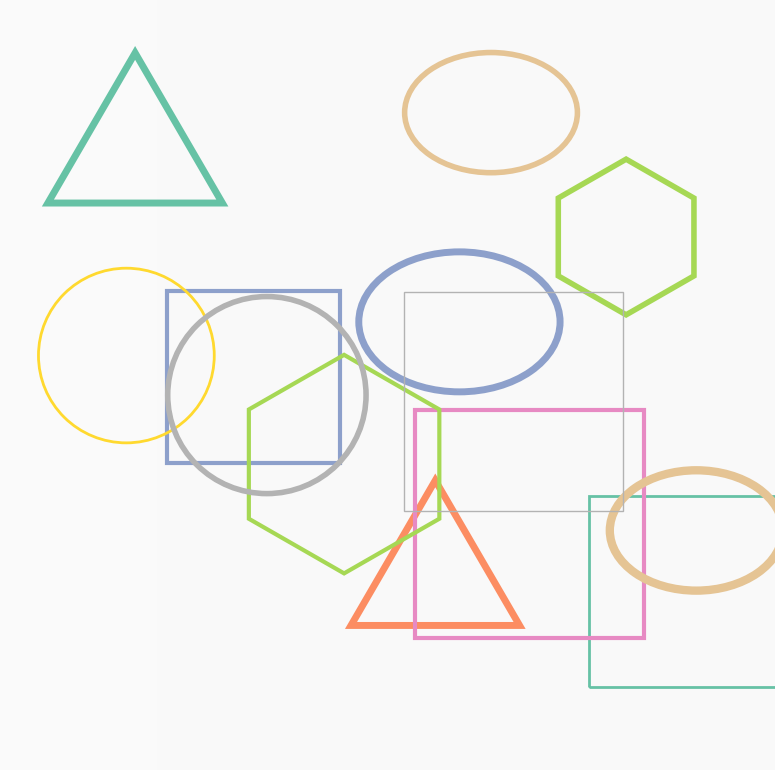[{"shape": "square", "thickness": 1, "radius": 0.62, "center": [0.884, 0.232]}, {"shape": "triangle", "thickness": 2.5, "radius": 0.65, "center": [0.174, 0.801]}, {"shape": "triangle", "thickness": 2.5, "radius": 0.63, "center": [0.562, 0.251]}, {"shape": "square", "thickness": 1.5, "radius": 0.56, "center": [0.327, 0.511]}, {"shape": "oval", "thickness": 2.5, "radius": 0.65, "center": [0.593, 0.582]}, {"shape": "square", "thickness": 1.5, "radius": 0.74, "center": [0.683, 0.32]}, {"shape": "hexagon", "thickness": 2, "radius": 0.51, "center": [0.808, 0.692]}, {"shape": "hexagon", "thickness": 1.5, "radius": 0.71, "center": [0.444, 0.397]}, {"shape": "circle", "thickness": 1, "radius": 0.57, "center": [0.163, 0.538]}, {"shape": "oval", "thickness": 3, "radius": 0.56, "center": [0.899, 0.311]}, {"shape": "oval", "thickness": 2, "radius": 0.56, "center": [0.634, 0.854]}, {"shape": "circle", "thickness": 2, "radius": 0.64, "center": [0.344, 0.487]}, {"shape": "square", "thickness": 0.5, "radius": 0.71, "center": [0.663, 0.479]}]